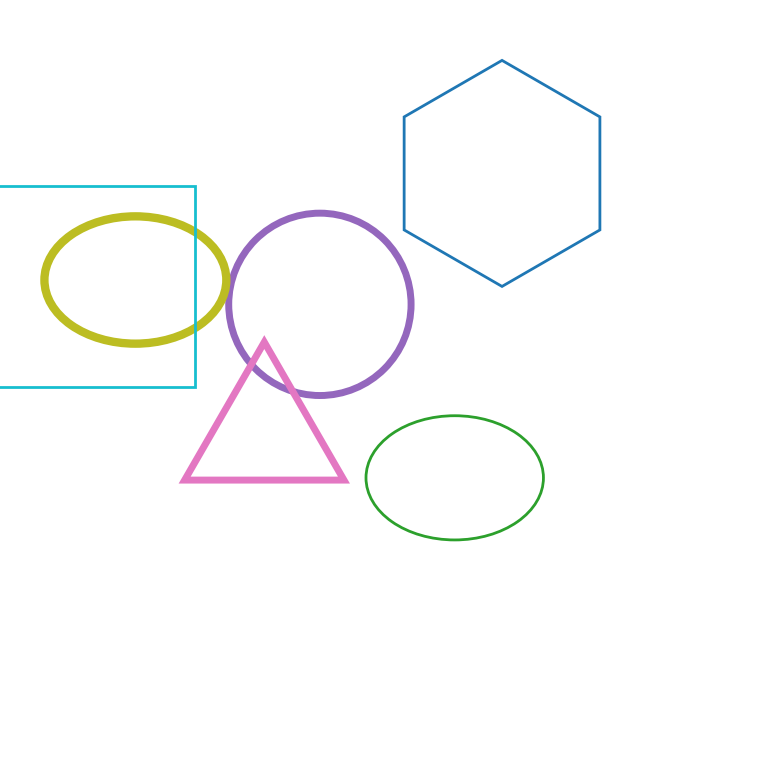[{"shape": "hexagon", "thickness": 1, "radius": 0.73, "center": [0.652, 0.775]}, {"shape": "oval", "thickness": 1, "radius": 0.58, "center": [0.591, 0.379]}, {"shape": "circle", "thickness": 2.5, "radius": 0.59, "center": [0.415, 0.605]}, {"shape": "triangle", "thickness": 2.5, "radius": 0.6, "center": [0.343, 0.436]}, {"shape": "oval", "thickness": 3, "radius": 0.59, "center": [0.176, 0.636]}, {"shape": "square", "thickness": 1, "radius": 0.65, "center": [0.122, 0.628]}]